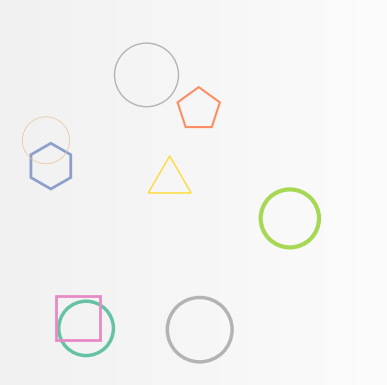[{"shape": "circle", "thickness": 2.5, "radius": 0.35, "center": [0.222, 0.147]}, {"shape": "pentagon", "thickness": 1.5, "radius": 0.29, "center": [0.513, 0.716]}, {"shape": "hexagon", "thickness": 2, "radius": 0.3, "center": [0.131, 0.569]}, {"shape": "square", "thickness": 2, "radius": 0.29, "center": [0.201, 0.175]}, {"shape": "circle", "thickness": 3, "radius": 0.38, "center": [0.748, 0.433]}, {"shape": "triangle", "thickness": 1, "radius": 0.32, "center": [0.438, 0.531]}, {"shape": "circle", "thickness": 0.5, "radius": 0.3, "center": [0.119, 0.635]}, {"shape": "circle", "thickness": 1, "radius": 0.41, "center": [0.378, 0.805]}, {"shape": "circle", "thickness": 2.5, "radius": 0.42, "center": [0.515, 0.144]}]